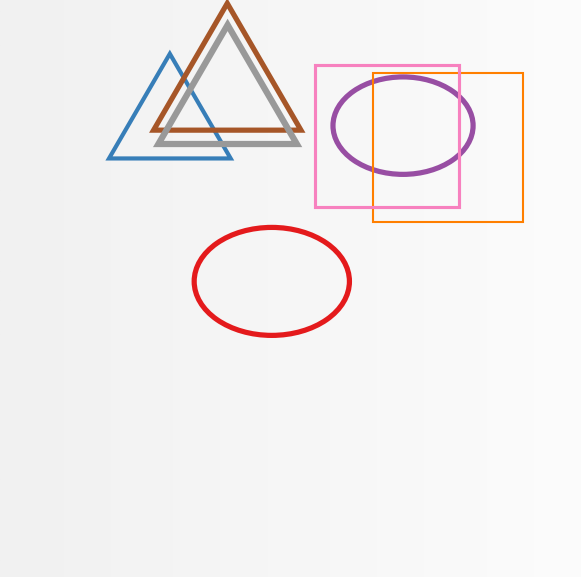[{"shape": "oval", "thickness": 2.5, "radius": 0.67, "center": [0.468, 0.512]}, {"shape": "triangle", "thickness": 2, "radius": 0.6, "center": [0.292, 0.785]}, {"shape": "oval", "thickness": 2.5, "radius": 0.6, "center": [0.693, 0.782]}, {"shape": "square", "thickness": 1, "radius": 0.64, "center": [0.771, 0.744]}, {"shape": "triangle", "thickness": 2.5, "radius": 0.73, "center": [0.391, 0.847]}, {"shape": "square", "thickness": 1.5, "radius": 0.62, "center": [0.665, 0.763]}, {"shape": "triangle", "thickness": 3, "radius": 0.69, "center": [0.392, 0.819]}]